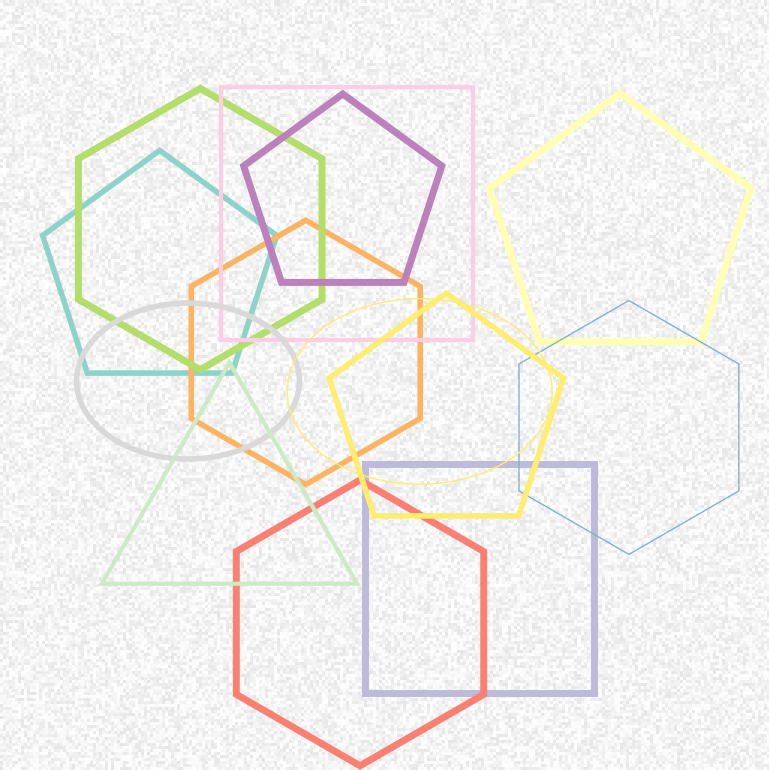[{"shape": "pentagon", "thickness": 2, "radius": 0.8, "center": [0.207, 0.645]}, {"shape": "pentagon", "thickness": 2.5, "radius": 0.89, "center": [0.805, 0.701]}, {"shape": "square", "thickness": 2.5, "radius": 0.74, "center": [0.623, 0.248]}, {"shape": "hexagon", "thickness": 2.5, "radius": 0.93, "center": [0.468, 0.191]}, {"shape": "hexagon", "thickness": 0.5, "radius": 0.82, "center": [0.817, 0.445]}, {"shape": "hexagon", "thickness": 2, "radius": 0.86, "center": [0.397, 0.542]}, {"shape": "hexagon", "thickness": 2.5, "radius": 0.91, "center": [0.26, 0.703]}, {"shape": "square", "thickness": 1.5, "radius": 0.82, "center": [0.451, 0.723]}, {"shape": "oval", "thickness": 2, "radius": 0.72, "center": [0.244, 0.505]}, {"shape": "pentagon", "thickness": 2.5, "radius": 0.68, "center": [0.445, 0.743]}, {"shape": "triangle", "thickness": 1.5, "radius": 0.96, "center": [0.298, 0.338]}, {"shape": "pentagon", "thickness": 2, "radius": 0.8, "center": [0.58, 0.459]}, {"shape": "oval", "thickness": 0.5, "radius": 0.86, "center": [0.545, 0.492]}]